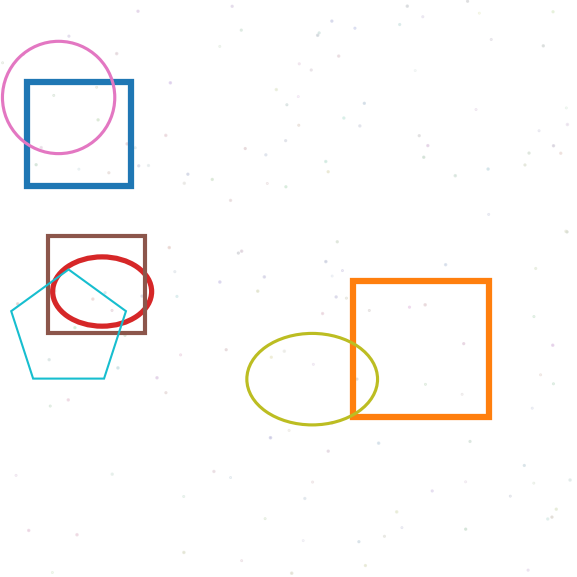[{"shape": "square", "thickness": 3, "radius": 0.45, "center": [0.137, 0.767]}, {"shape": "square", "thickness": 3, "radius": 0.59, "center": [0.729, 0.394]}, {"shape": "oval", "thickness": 2.5, "radius": 0.43, "center": [0.177, 0.494]}, {"shape": "square", "thickness": 2, "radius": 0.42, "center": [0.167, 0.507]}, {"shape": "circle", "thickness": 1.5, "radius": 0.49, "center": [0.102, 0.83]}, {"shape": "oval", "thickness": 1.5, "radius": 0.57, "center": [0.541, 0.343]}, {"shape": "pentagon", "thickness": 1, "radius": 0.52, "center": [0.119, 0.428]}]